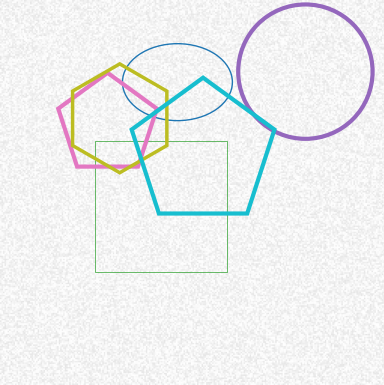[{"shape": "oval", "thickness": 1, "radius": 0.71, "center": [0.461, 0.787]}, {"shape": "square", "thickness": 0.5, "radius": 0.85, "center": [0.418, 0.463]}, {"shape": "circle", "thickness": 3, "radius": 0.87, "center": [0.793, 0.814]}, {"shape": "pentagon", "thickness": 3, "radius": 0.67, "center": [0.279, 0.676]}, {"shape": "hexagon", "thickness": 2.5, "radius": 0.71, "center": [0.311, 0.693]}, {"shape": "pentagon", "thickness": 3, "radius": 0.98, "center": [0.527, 0.603]}]